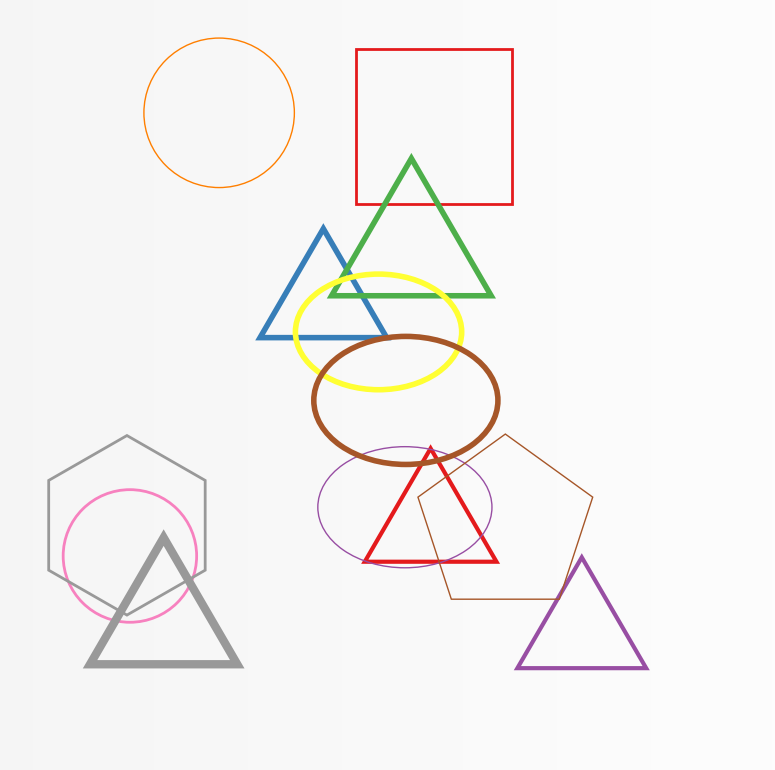[{"shape": "square", "thickness": 1, "radius": 0.5, "center": [0.56, 0.835]}, {"shape": "triangle", "thickness": 1.5, "radius": 0.49, "center": [0.556, 0.32]}, {"shape": "triangle", "thickness": 2, "radius": 0.47, "center": [0.417, 0.609]}, {"shape": "triangle", "thickness": 2, "radius": 0.59, "center": [0.531, 0.675]}, {"shape": "oval", "thickness": 0.5, "radius": 0.56, "center": [0.522, 0.341]}, {"shape": "triangle", "thickness": 1.5, "radius": 0.48, "center": [0.751, 0.18]}, {"shape": "circle", "thickness": 0.5, "radius": 0.49, "center": [0.283, 0.853]}, {"shape": "oval", "thickness": 2, "radius": 0.54, "center": [0.488, 0.569]}, {"shape": "oval", "thickness": 2, "radius": 0.59, "center": [0.524, 0.48]}, {"shape": "pentagon", "thickness": 0.5, "radius": 0.59, "center": [0.652, 0.318]}, {"shape": "circle", "thickness": 1, "radius": 0.43, "center": [0.168, 0.278]}, {"shape": "triangle", "thickness": 3, "radius": 0.55, "center": [0.211, 0.192]}, {"shape": "hexagon", "thickness": 1, "radius": 0.58, "center": [0.164, 0.318]}]